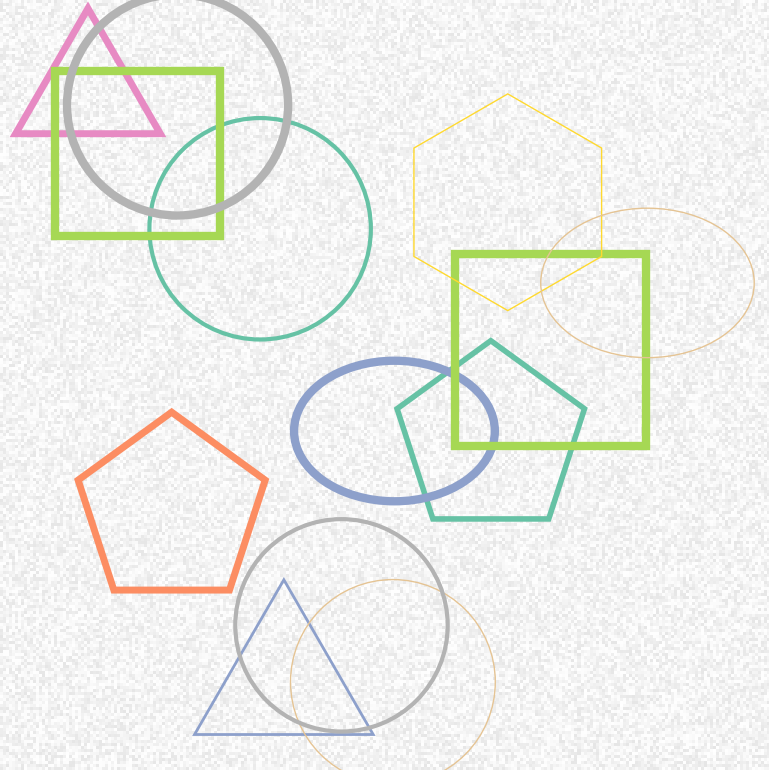[{"shape": "pentagon", "thickness": 2, "radius": 0.64, "center": [0.637, 0.43]}, {"shape": "circle", "thickness": 1.5, "radius": 0.72, "center": [0.338, 0.703]}, {"shape": "pentagon", "thickness": 2.5, "radius": 0.64, "center": [0.223, 0.337]}, {"shape": "triangle", "thickness": 1, "radius": 0.67, "center": [0.369, 0.113]}, {"shape": "oval", "thickness": 3, "radius": 0.65, "center": [0.512, 0.44]}, {"shape": "triangle", "thickness": 2.5, "radius": 0.54, "center": [0.114, 0.881]}, {"shape": "square", "thickness": 3, "radius": 0.62, "center": [0.715, 0.545]}, {"shape": "square", "thickness": 3, "radius": 0.54, "center": [0.178, 0.801]}, {"shape": "hexagon", "thickness": 0.5, "radius": 0.7, "center": [0.659, 0.737]}, {"shape": "circle", "thickness": 0.5, "radius": 0.66, "center": [0.51, 0.114]}, {"shape": "oval", "thickness": 0.5, "radius": 0.69, "center": [0.841, 0.633]}, {"shape": "circle", "thickness": 1.5, "radius": 0.69, "center": [0.443, 0.188]}, {"shape": "circle", "thickness": 3, "radius": 0.72, "center": [0.231, 0.864]}]